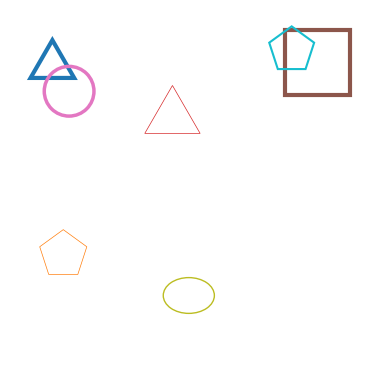[{"shape": "triangle", "thickness": 3, "radius": 0.33, "center": [0.136, 0.83]}, {"shape": "pentagon", "thickness": 0.5, "radius": 0.32, "center": [0.164, 0.339]}, {"shape": "triangle", "thickness": 0.5, "radius": 0.42, "center": [0.448, 0.695]}, {"shape": "square", "thickness": 3, "radius": 0.42, "center": [0.826, 0.838]}, {"shape": "circle", "thickness": 2.5, "radius": 0.32, "center": [0.18, 0.763]}, {"shape": "oval", "thickness": 1, "radius": 0.33, "center": [0.49, 0.232]}, {"shape": "pentagon", "thickness": 1.5, "radius": 0.31, "center": [0.758, 0.87]}]